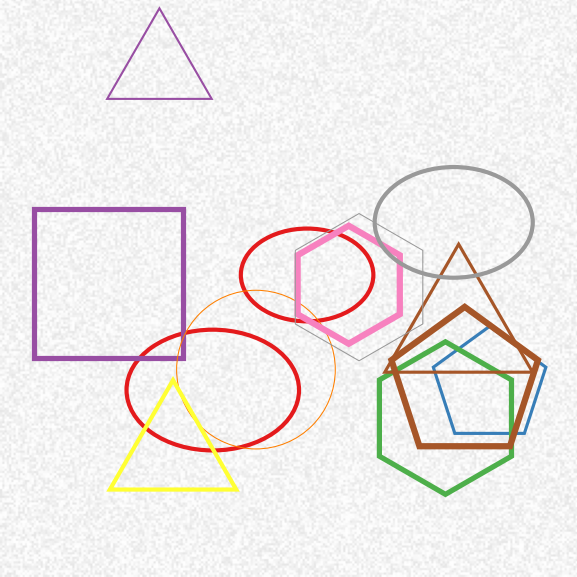[{"shape": "oval", "thickness": 2, "radius": 0.57, "center": [0.532, 0.523]}, {"shape": "oval", "thickness": 2, "radius": 0.75, "center": [0.368, 0.324]}, {"shape": "pentagon", "thickness": 1.5, "radius": 0.51, "center": [0.848, 0.332]}, {"shape": "hexagon", "thickness": 2.5, "radius": 0.66, "center": [0.771, 0.275]}, {"shape": "square", "thickness": 2.5, "radius": 0.65, "center": [0.188, 0.508]}, {"shape": "triangle", "thickness": 1, "radius": 0.52, "center": [0.276, 0.88]}, {"shape": "circle", "thickness": 0.5, "radius": 0.69, "center": [0.443, 0.359]}, {"shape": "triangle", "thickness": 2, "radius": 0.63, "center": [0.3, 0.215]}, {"shape": "triangle", "thickness": 1.5, "radius": 0.74, "center": [0.794, 0.429]}, {"shape": "pentagon", "thickness": 3, "radius": 0.67, "center": [0.805, 0.334]}, {"shape": "hexagon", "thickness": 3, "radius": 0.51, "center": [0.604, 0.506]}, {"shape": "oval", "thickness": 2, "radius": 0.68, "center": [0.786, 0.614]}, {"shape": "hexagon", "thickness": 0.5, "radius": 0.64, "center": [0.622, 0.502]}]